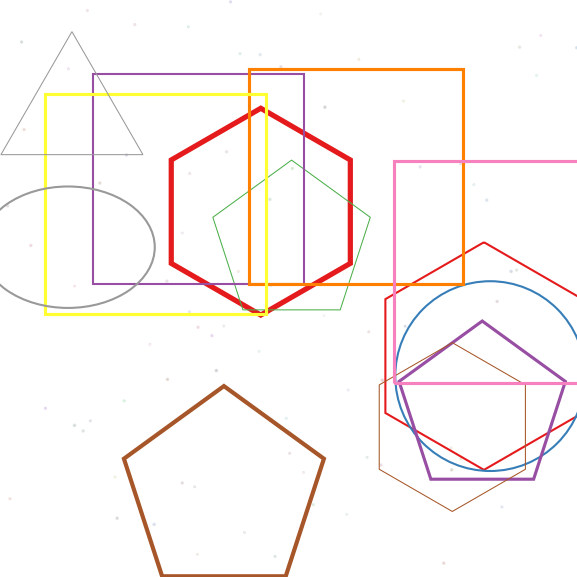[{"shape": "hexagon", "thickness": 2.5, "radius": 0.9, "center": [0.452, 0.633]}, {"shape": "hexagon", "thickness": 1, "radius": 0.99, "center": [0.838, 0.383]}, {"shape": "circle", "thickness": 1, "radius": 0.82, "center": [0.849, 0.348]}, {"shape": "pentagon", "thickness": 0.5, "radius": 0.72, "center": [0.505, 0.579]}, {"shape": "square", "thickness": 1, "radius": 0.91, "center": [0.343, 0.69]}, {"shape": "pentagon", "thickness": 1.5, "radius": 0.76, "center": [0.835, 0.292]}, {"shape": "square", "thickness": 1.5, "radius": 0.93, "center": [0.617, 0.693]}, {"shape": "square", "thickness": 1.5, "radius": 0.95, "center": [0.269, 0.645]}, {"shape": "hexagon", "thickness": 0.5, "radius": 0.73, "center": [0.783, 0.26]}, {"shape": "pentagon", "thickness": 2, "radius": 0.91, "center": [0.388, 0.149]}, {"shape": "square", "thickness": 1.5, "radius": 0.96, "center": [0.874, 0.528]}, {"shape": "oval", "thickness": 1, "radius": 0.75, "center": [0.118, 0.571]}, {"shape": "triangle", "thickness": 0.5, "radius": 0.71, "center": [0.125, 0.802]}]